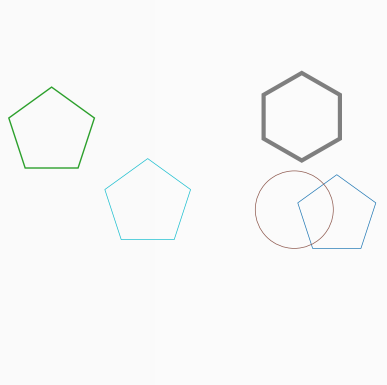[{"shape": "pentagon", "thickness": 0.5, "radius": 0.53, "center": [0.869, 0.44]}, {"shape": "pentagon", "thickness": 1, "radius": 0.58, "center": [0.133, 0.658]}, {"shape": "circle", "thickness": 0.5, "radius": 0.5, "center": [0.759, 0.455]}, {"shape": "hexagon", "thickness": 3, "radius": 0.57, "center": [0.779, 0.697]}, {"shape": "pentagon", "thickness": 0.5, "radius": 0.58, "center": [0.381, 0.472]}]